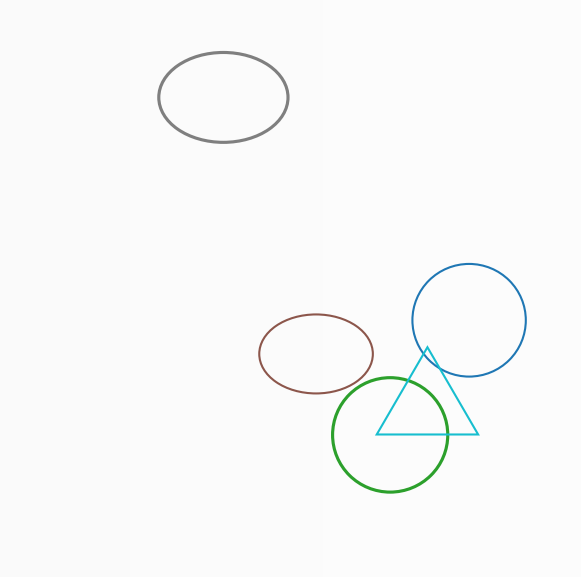[{"shape": "circle", "thickness": 1, "radius": 0.49, "center": [0.807, 0.445]}, {"shape": "circle", "thickness": 1.5, "radius": 0.5, "center": [0.671, 0.246]}, {"shape": "oval", "thickness": 1, "radius": 0.49, "center": [0.544, 0.386]}, {"shape": "oval", "thickness": 1.5, "radius": 0.56, "center": [0.384, 0.83]}, {"shape": "triangle", "thickness": 1, "radius": 0.5, "center": [0.735, 0.297]}]